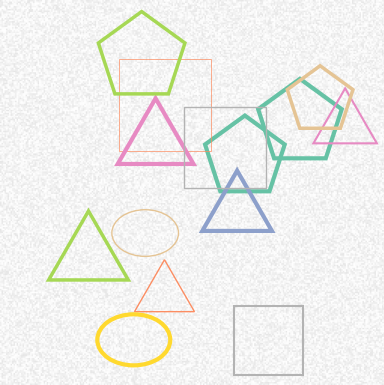[{"shape": "pentagon", "thickness": 3, "radius": 0.57, "center": [0.779, 0.681]}, {"shape": "pentagon", "thickness": 3, "radius": 0.54, "center": [0.636, 0.591]}, {"shape": "square", "thickness": 0.5, "radius": 0.59, "center": [0.429, 0.728]}, {"shape": "triangle", "thickness": 1, "radius": 0.45, "center": [0.427, 0.235]}, {"shape": "triangle", "thickness": 3, "radius": 0.52, "center": [0.616, 0.452]}, {"shape": "triangle", "thickness": 1.5, "radius": 0.48, "center": [0.896, 0.675]}, {"shape": "triangle", "thickness": 3, "radius": 0.57, "center": [0.404, 0.631]}, {"shape": "pentagon", "thickness": 2.5, "radius": 0.59, "center": [0.368, 0.852]}, {"shape": "triangle", "thickness": 2.5, "radius": 0.6, "center": [0.23, 0.333]}, {"shape": "oval", "thickness": 3, "radius": 0.47, "center": [0.347, 0.117]}, {"shape": "oval", "thickness": 1, "radius": 0.43, "center": [0.377, 0.395]}, {"shape": "pentagon", "thickness": 2.5, "radius": 0.45, "center": [0.831, 0.739]}, {"shape": "square", "thickness": 1, "radius": 0.53, "center": [0.584, 0.616]}, {"shape": "square", "thickness": 1.5, "radius": 0.45, "center": [0.698, 0.116]}]